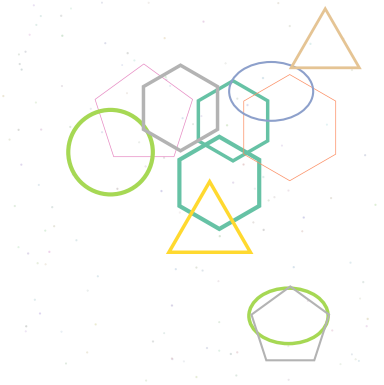[{"shape": "hexagon", "thickness": 2.5, "radius": 0.52, "center": [0.605, 0.686]}, {"shape": "hexagon", "thickness": 3, "radius": 0.6, "center": [0.57, 0.525]}, {"shape": "hexagon", "thickness": 0.5, "radius": 0.69, "center": [0.753, 0.668]}, {"shape": "oval", "thickness": 1.5, "radius": 0.55, "center": [0.704, 0.763]}, {"shape": "pentagon", "thickness": 0.5, "radius": 0.67, "center": [0.374, 0.701]}, {"shape": "oval", "thickness": 2.5, "radius": 0.51, "center": [0.749, 0.18]}, {"shape": "circle", "thickness": 3, "radius": 0.55, "center": [0.287, 0.605]}, {"shape": "triangle", "thickness": 2.5, "radius": 0.61, "center": [0.545, 0.406]}, {"shape": "triangle", "thickness": 2, "radius": 0.51, "center": [0.845, 0.875]}, {"shape": "pentagon", "thickness": 1.5, "radius": 0.53, "center": [0.754, 0.15]}, {"shape": "hexagon", "thickness": 2.5, "radius": 0.56, "center": [0.469, 0.719]}]